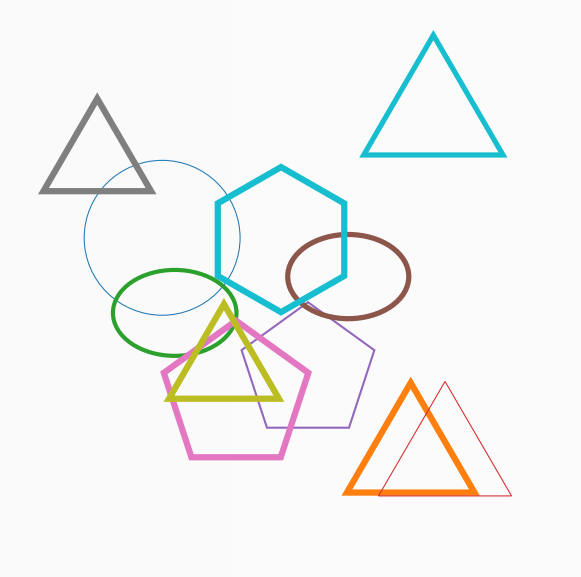[{"shape": "circle", "thickness": 0.5, "radius": 0.67, "center": [0.279, 0.587]}, {"shape": "triangle", "thickness": 3, "radius": 0.63, "center": [0.707, 0.21]}, {"shape": "oval", "thickness": 2, "radius": 0.53, "center": [0.301, 0.457]}, {"shape": "triangle", "thickness": 0.5, "radius": 0.66, "center": [0.766, 0.206]}, {"shape": "pentagon", "thickness": 1, "radius": 0.6, "center": [0.53, 0.356]}, {"shape": "oval", "thickness": 2.5, "radius": 0.52, "center": [0.599, 0.52]}, {"shape": "pentagon", "thickness": 3, "radius": 0.65, "center": [0.406, 0.313]}, {"shape": "triangle", "thickness": 3, "radius": 0.53, "center": [0.167, 0.722]}, {"shape": "triangle", "thickness": 3, "radius": 0.55, "center": [0.385, 0.363]}, {"shape": "hexagon", "thickness": 3, "radius": 0.63, "center": [0.483, 0.584]}, {"shape": "triangle", "thickness": 2.5, "radius": 0.69, "center": [0.746, 0.8]}]